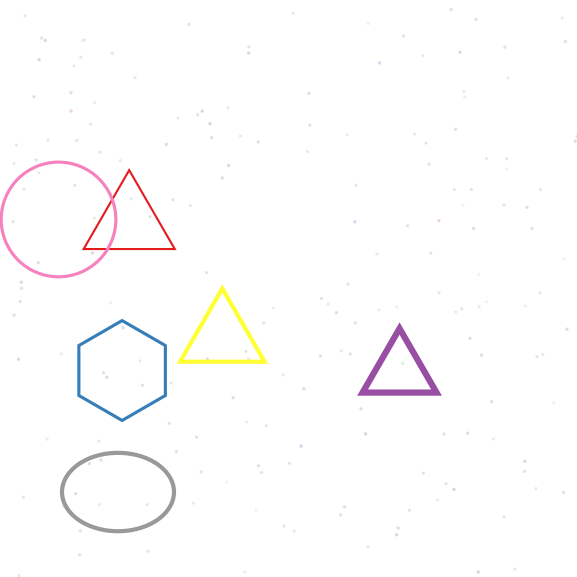[{"shape": "triangle", "thickness": 1, "radius": 0.46, "center": [0.224, 0.613]}, {"shape": "hexagon", "thickness": 1.5, "radius": 0.43, "center": [0.211, 0.358]}, {"shape": "triangle", "thickness": 3, "radius": 0.37, "center": [0.692, 0.356]}, {"shape": "triangle", "thickness": 2, "radius": 0.42, "center": [0.385, 0.415]}, {"shape": "circle", "thickness": 1.5, "radius": 0.5, "center": [0.101, 0.619]}, {"shape": "oval", "thickness": 2, "radius": 0.48, "center": [0.204, 0.147]}]